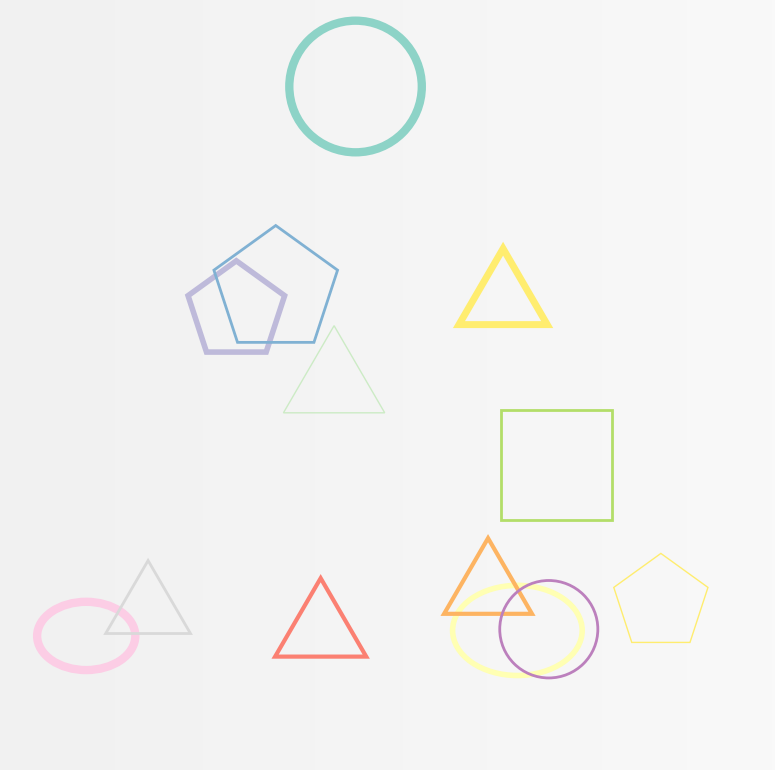[{"shape": "circle", "thickness": 3, "radius": 0.43, "center": [0.459, 0.888]}, {"shape": "oval", "thickness": 2, "radius": 0.42, "center": [0.668, 0.181]}, {"shape": "pentagon", "thickness": 2, "radius": 0.33, "center": [0.305, 0.596]}, {"shape": "triangle", "thickness": 1.5, "radius": 0.34, "center": [0.414, 0.181]}, {"shape": "pentagon", "thickness": 1, "radius": 0.42, "center": [0.356, 0.623]}, {"shape": "triangle", "thickness": 1.5, "radius": 0.33, "center": [0.63, 0.236]}, {"shape": "square", "thickness": 1, "radius": 0.36, "center": [0.718, 0.396]}, {"shape": "oval", "thickness": 3, "radius": 0.32, "center": [0.111, 0.174]}, {"shape": "triangle", "thickness": 1, "radius": 0.32, "center": [0.191, 0.209]}, {"shape": "circle", "thickness": 1, "radius": 0.32, "center": [0.708, 0.183]}, {"shape": "triangle", "thickness": 0.5, "radius": 0.38, "center": [0.431, 0.502]}, {"shape": "triangle", "thickness": 2.5, "radius": 0.33, "center": [0.649, 0.611]}, {"shape": "pentagon", "thickness": 0.5, "radius": 0.32, "center": [0.853, 0.217]}]